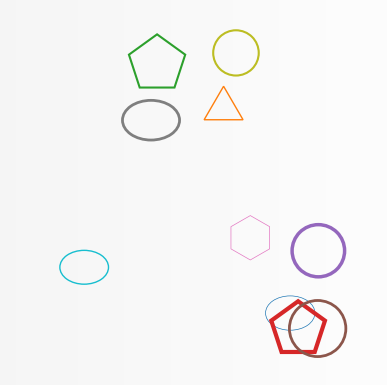[{"shape": "oval", "thickness": 0.5, "radius": 0.32, "center": [0.749, 0.187]}, {"shape": "triangle", "thickness": 1, "radius": 0.29, "center": [0.577, 0.718]}, {"shape": "pentagon", "thickness": 1.5, "radius": 0.38, "center": [0.405, 0.834]}, {"shape": "pentagon", "thickness": 3, "radius": 0.36, "center": [0.769, 0.145]}, {"shape": "circle", "thickness": 2.5, "radius": 0.34, "center": [0.822, 0.349]}, {"shape": "circle", "thickness": 2, "radius": 0.36, "center": [0.82, 0.147]}, {"shape": "hexagon", "thickness": 0.5, "radius": 0.29, "center": [0.646, 0.382]}, {"shape": "oval", "thickness": 2, "radius": 0.37, "center": [0.39, 0.688]}, {"shape": "circle", "thickness": 1.5, "radius": 0.29, "center": [0.609, 0.863]}, {"shape": "oval", "thickness": 1, "radius": 0.31, "center": [0.217, 0.306]}]